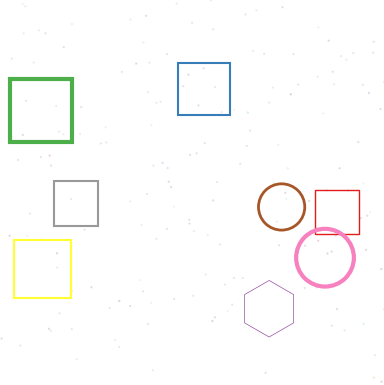[{"shape": "square", "thickness": 1, "radius": 0.29, "center": [0.875, 0.45]}, {"shape": "square", "thickness": 1.5, "radius": 0.34, "center": [0.53, 0.769]}, {"shape": "square", "thickness": 3, "radius": 0.41, "center": [0.106, 0.713]}, {"shape": "hexagon", "thickness": 0.5, "radius": 0.37, "center": [0.699, 0.198]}, {"shape": "square", "thickness": 1.5, "radius": 0.37, "center": [0.11, 0.301]}, {"shape": "circle", "thickness": 2, "radius": 0.3, "center": [0.732, 0.462]}, {"shape": "circle", "thickness": 3, "radius": 0.37, "center": [0.844, 0.331]}, {"shape": "square", "thickness": 1.5, "radius": 0.29, "center": [0.198, 0.472]}]